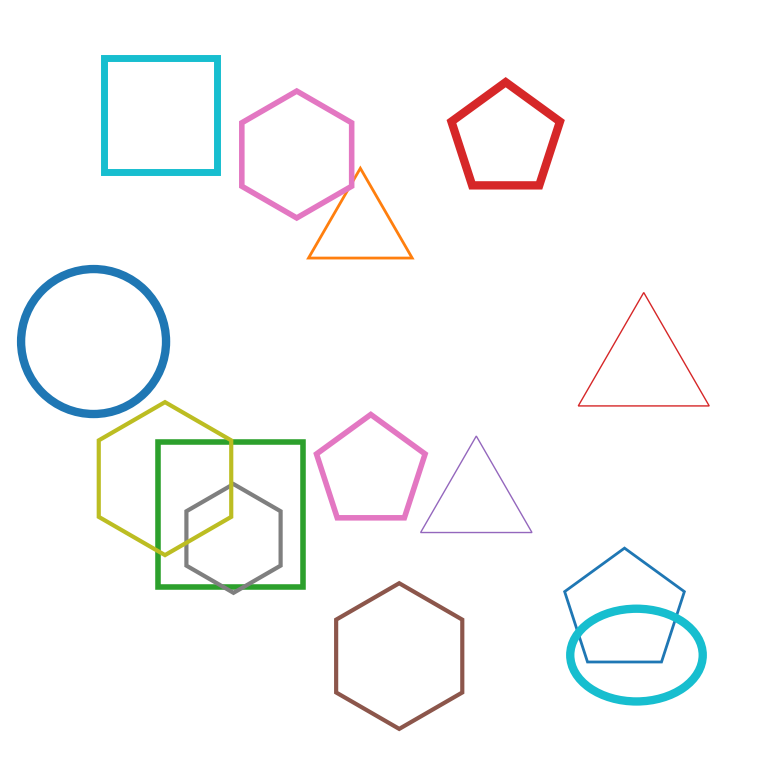[{"shape": "pentagon", "thickness": 1, "radius": 0.41, "center": [0.811, 0.206]}, {"shape": "circle", "thickness": 3, "radius": 0.47, "center": [0.122, 0.556]}, {"shape": "triangle", "thickness": 1, "radius": 0.39, "center": [0.468, 0.704]}, {"shape": "square", "thickness": 2, "radius": 0.47, "center": [0.3, 0.332]}, {"shape": "triangle", "thickness": 0.5, "radius": 0.49, "center": [0.836, 0.522]}, {"shape": "pentagon", "thickness": 3, "radius": 0.37, "center": [0.657, 0.819]}, {"shape": "triangle", "thickness": 0.5, "radius": 0.42, "center": [0.619, 0.35]}, {"shape": "hexagon", "thickness": 1.5, "radius": 0.47, "center": [0.518, 0.148]}, {"shape": "hexagon", "thickness": 2, "radius": 0.41, "center": [0.385, 0.799]}, {"shape": "pentagon", "thickness": 2, "radius": 0.37, "center": [0.482, 0.388]}, {"shape": "hexagon", "thickness": 1.5, "radius": 0.35, "center": [0.303, 0.301]}, {"shape": "hexagon", "thickness": 1.5, "radius": 0.5, "center": [0.214, 0.378]}, {"shape": "oval", "thickness": 3, "radius": 0.43, "center": [0.827, 0.149]}, {"shape": "square", "thickness": 2.5, "radius": 0.37, "center": [0.208, 0.851]}]